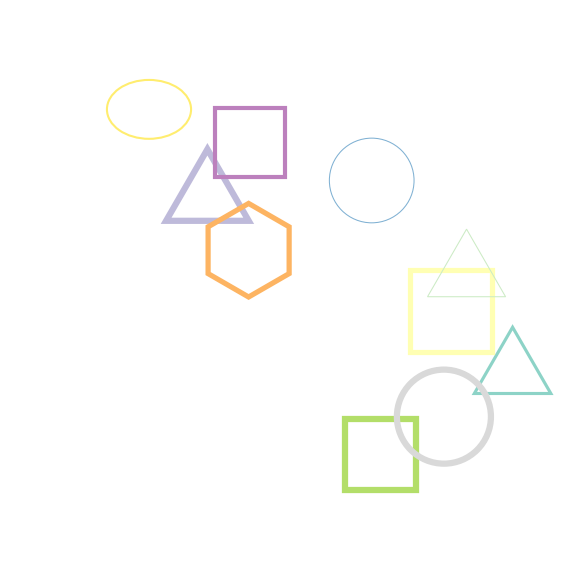[{"shape": "triangle", "thickness": 1.5, "radius": 0.38, "center": [0.888, 0.356]}, {"shape": "square", "thickness": 2.5, "radius": 0.36, "center": [0.781, 0.461]}, {"shape": "triangle", "thickness": 3, "radius": 0.41, "center": [0.359, 0.658]}, {"shape": "circle", "thickness": 0.5, "radius": 0.37, "center": [0.644, 0.687]}, {"shape": "hexagon", "thickness": 2.5, "radius": 0.41, "center": [0.431, 0.566]}, {"shape": "square", "thickness": 3, "radius": 0.31, "center": [0.658, 0.211]}, {"shape": "circle", "thickness": 3, "radius": 0.41, "center": [0.769, 0.278]}, {"shape": "square", "thickness": 2, "radius": 0.3, "center": [0.433, 0.752]}, {"shape": "triangle", "thickness": 0.5, "radius": 0.39, "center": [0.808, 0.524]}, {"shape": "oval", "thickness": 1, "radius": 0.36, "center": [0.258, 0.81]}]